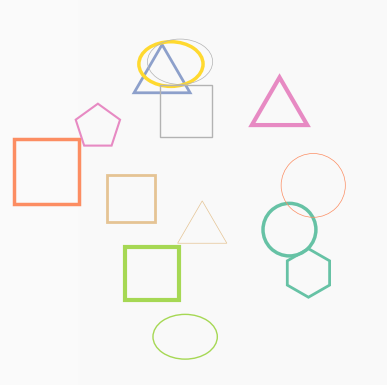[{"shape": "circle", "thickness": 2.5, "radius": 0.34, "center": [0.747, 0.404]}, {"shape": "hexagon", "thickness": 2, "radius": 0.32, "center": [0.796, 0.291]}, {"shape": "square", "thickness": 2.5, "radius": 0.42, "center": [0.12, 0.555]}, {"shape": "circle", "thickness": 0.5, "radius": 0.41, "center": [0.808, 0.518]}, {"shape": "triangle", "thickness": 2, "radius": 0.42, "center": [0.418, 0.801]}, {"shape": "pentagon", "thickness": 1.5, "radius": 0.3, "center": [0.253, 0.67]}, {"shape": "triangle", "thickness": 3, "radius": 0.41, "center": [0.721, 0.716]}, {"shape": "square", "thickness": 3, "radius": 0.35, "center": [0.393, 0.29]}, {"shape": "oval", "thickness": 1, "radius": 0.42, "center": [0.478, 0.125]}, {"shape": "oval", "thickness": 2.5, "radius": 0.41, "center": [0.441, 0.834]}, {"shape": "triangle", "thickness": 0.5, "radius": 0.37, "center": [0.522, 0.405]}, {"shape": "square", "thickness": 2, "radius": 0.31, "center": [0.338, 0.485]}, {"shape": "oval", "thickness": 0.5, "radius": 0.42, "center": [0.465, 0.84]}, {"shape": "square", "thickness": 1, "radius": 0.34, "center": [0.48, 0.712]}]